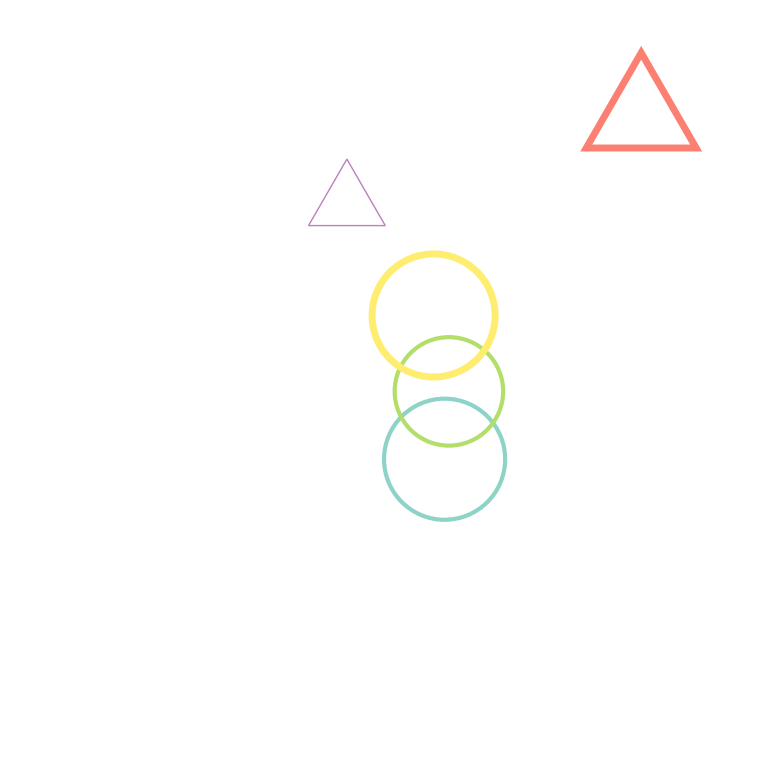[{"shape": "circle", "thickness": 1.5, "radius": 0.39, "center": [0.577, 0.404]}, {"shape": "triangle", "thickness": 2.5, "radius": 0.41, "center": [0.833, 0.849]}, {"shape": "circle", "thickness": 1.5, "radius": 0.35, "center": [0.583, 0.492]}, {"shape": "triangle", "thickness": 0.5, "radius": 0.29, "center": [0.451, 0.736]}, {"shape": "circle", "thickness": 2.5, "radius": 0.4, "center": [0.563, 0.59]}]